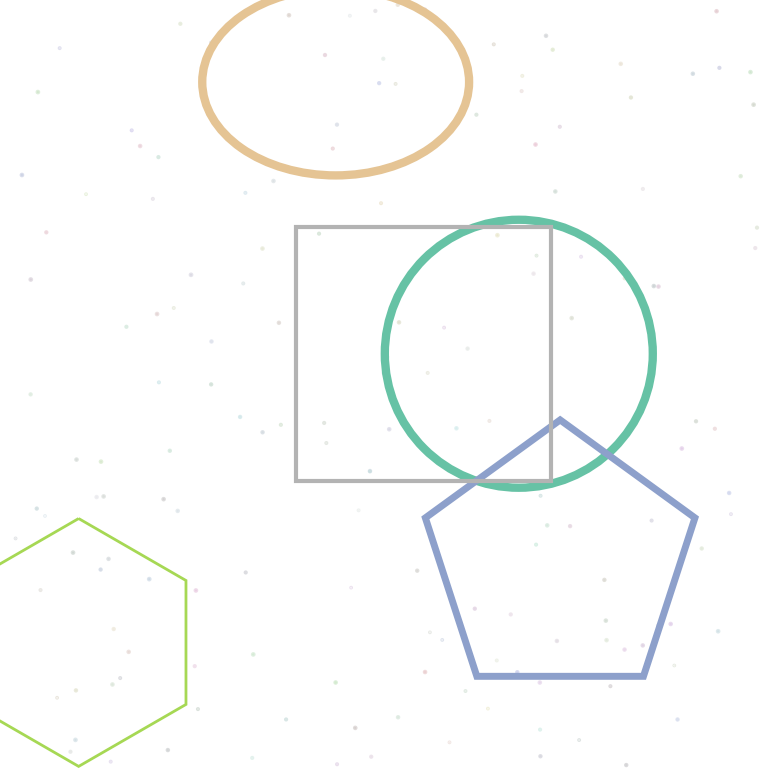[{"shape": "circle", "thickness": 3, "radius": 0.87, "center": [0.674, 0.541]}, {"shape": "pentagon", "thickness": 2.5, "radius": 0.92, "center": [0.727, 0.271]}, {"shape": "hexagon", "thickness": 1, "radius": 0.8, "center": [0.102, 0.166]}, {"shape": "oval", "thickness": 3, "radius": 0.87, "center": [0.436, 0.893]}, {"shape": "square", "thickness": 1.5, "radius": 0.83, "center": [0.55, 0.54]}]